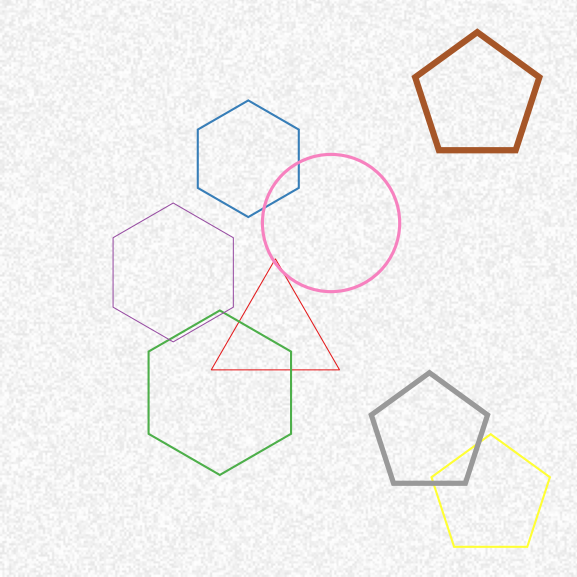[{"shape": "triangle", "thickness": 0.5, "radius": 0.64, "center": [0.477, 0.423]}, {"shape": "hexagon", "thickness": 1, "radius": 0.5, "center": [0.43, 0.724]}, {"shape": "hexagon", "thickness": 1, "radius": 0.71, "center": [0.381, 0.319]}, {"shape": "hexagon", "thickness": 0.5, "radius": 0.6, "center": [0.3, 0.527]}, {"shape": "pentagon", "thickness": 1, "radius": 0.54, "center": [0.85, 0.139]}, {"shape": "pentagon", "thickness": 3, "radius": 0.57, "center": [0.826, 0.83]}, {"shape": "circle", "thickness": 1.5, "radius": 0.59, "center": [0.573, 0.613]}, {"shape": "pentagon", "thickness": 2.5, "radius": 0.53, "center": [0.744, 0.248]}]